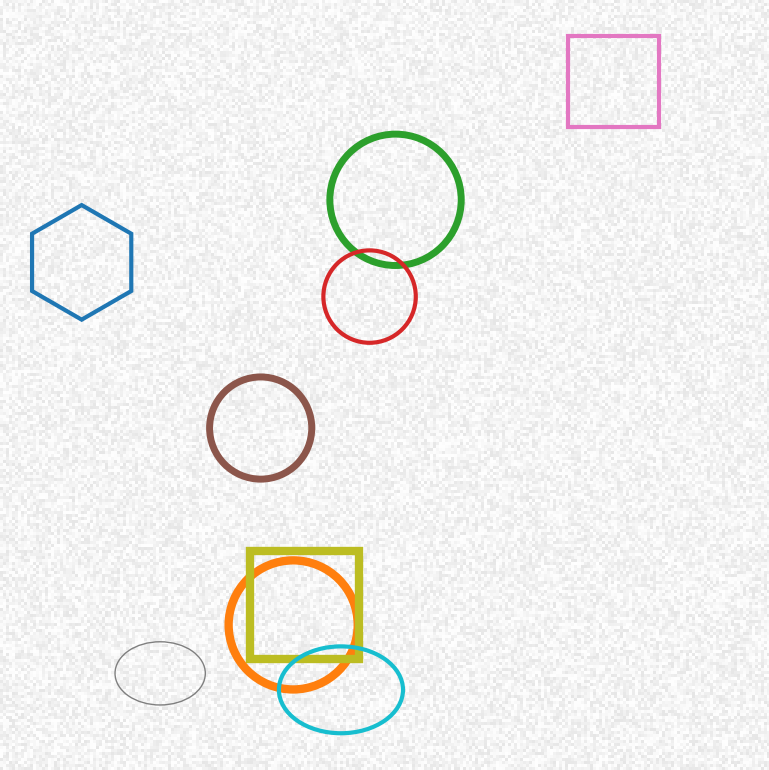[{"shape": "hexagon", "thickness": 1.5, "radius": 0.37, "center": [0.106, 0.659]}, {"shape": "circle", "thickness": 3, "radius": 0.42, "center": [0.381, 0.188]}, {"shape": "circle", "thickness": 2.5, "radius": 0.43, "center": [0.514, 0.74]}, {"shape": "circle", "thickness": 1.5, "radius": 0.3, "center": [0.48, 0.615]}, {"shape": "circle", "thickness": 2.5, "radius": 0.33, "center": [0.339, 0.444]}, {"shape": "square", "thickness": 1.5, "radius": 0.3, "center": [0.797, 0.894]}, {"shape": "oval", "thickness": 0.5, "radius": 0.29, "center": [0.208, 0.125]}, {"shape": "square", "thickness": 3, "radius": 0.35, "center": [0.396, 0.214]}, {"shape": "oval", "thickness": 1.5, "radius": 0.4, "center": [0.443, 0.104]}]